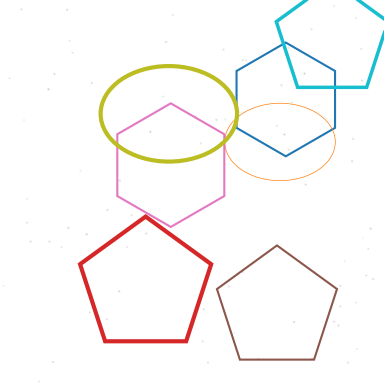[{"shape": "hexagon", "thickness": 1.5, "radius": 0.74, "center": [0.742, 0.742]}, {"shape": "oval", "thickness": 0.5, "radius": 0.72, "center": [0.727, 0.631]}, {"shape": "pentagon", "thickness": 3, "radius": 0.9, "center": [0.378, 0.258]}, {"shape": "pentagon", "thickness": 1.5, "radius": 0.82, "center": [0.719, 0.199]}, {"shape": "hexagon", "thickness": 1.5, "radius": 0.8, "center": [0.444, 0.571]}, {"shape": "oval", "thickness": 3, "radius": 0.89, "center": [0.439, 0.704]}, {"shape": "pentagon", "thickness": 2.5, "radius": 0.76, "center": [0.863, 0.897]}]